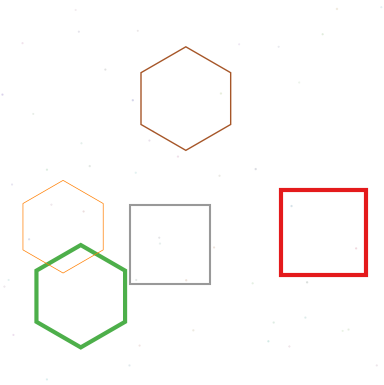[{"shape": "square", "thickness": 3, "radius": 0.55, "center": [0.839, 0.396]}, {"shape": "hexagon", "thickness": 3, "radius": 0.66, "center": [0.21, 0.231]}, {"shape": "hexagon", "thickness": 0.5, "radius": 0.6, "center": [0.164, 0.411]}, {"shape": "hexagon", "thickness": 1, "radius": 0.67, "center": [0.483, 0.744]}, {"shape": "square", "thickness": 1.5, "radius": 0.52, "center": [0.441, 0.365]}]